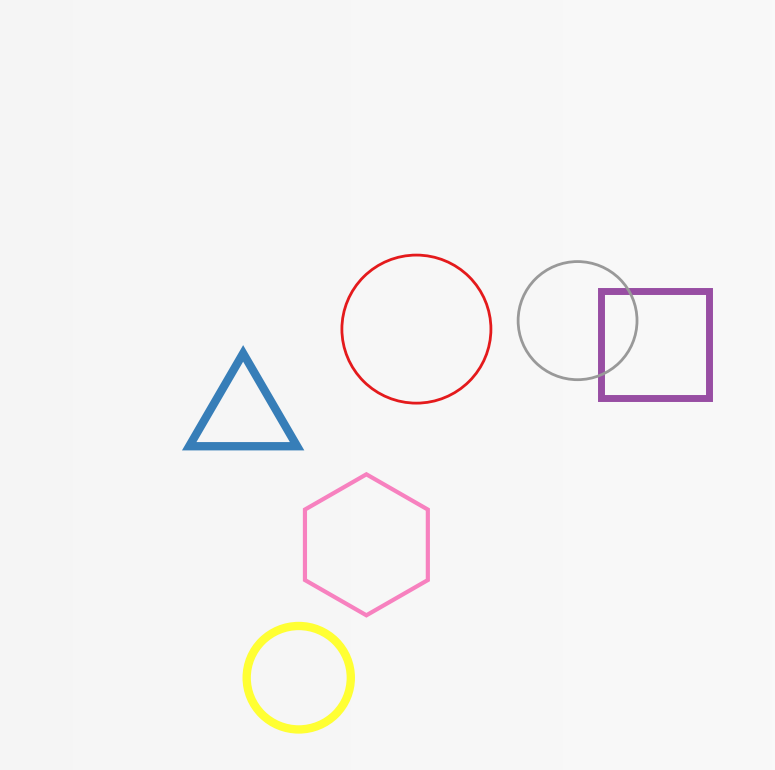[{"shape": "circle", "thickness": 1, "radius": 0.48, "center": [0.537, 0.573]}, {"shape": "triangle", "thickness": 3, "radius": 0.4, "center": [0.314, 0.461]}, {"shape": "square", "thickness": 2.5, "radius": 0.35, "center": [0.845, 0.553]}, {"shape": "circle", "thickness": 3, "radius": 0.34, "center": [0.385, 0.12]}, {"shape": "hexagon", "thickness": 1.5, "radius": 0.46, "center": [0.473, 0.292]}, {"shape": "circle", "thickness": 1, "radius": 0.38, "center": [0.745, 0.584]}]